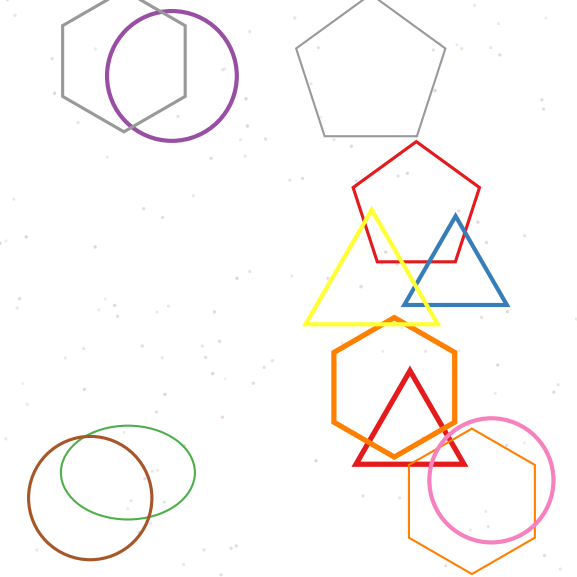[{"shape": "triangle", "thickness": 2.5, "radius": 0.54, "center": [0.71, 0.249]}, {"shape": "pentagon", "thickness": 1.5, "radius": 0.58, "center": [0.721, 0.639]}, {"shape": "triangle", "thickness": 2, "radius": 0.51, "center": [0.789, 0.522]}, {"shape": "oval", "thickness": 1, "radius": 0.58, "center": [0.221, 0.181]}, {"shape": "circle", "thickness": 2, "radius": 0.56, "center": [0.298, 0.868]}, {"shape": "hexagon", "thickness": 2.5, "radius": 0.6, "center": [0.683, 0.328]}, {"shape": "hexagon", "thickness": 1, "radius": 0.63, "center": [0.817, 0.131]}, {"shape": "triangle", "thickness": 2, "radius": 0.66, "center": [0.644, 0.504]}, {"shape": "circle", "thickness": 1.5, "radius": 0.53, "center": [0.156, 0.137]}, {"shape": "circle", "thickness": 2, "radius": 0.54, "center": [0.851, 0.167]}, {"shape": "pentagon", "thickness": 1, "radius": 0.68, "center": [0.642, 0.873]}, {"shape": "hexagon", "thickness": 1.5, "radius": 0.61, "center": [0.215, 0.893]}]